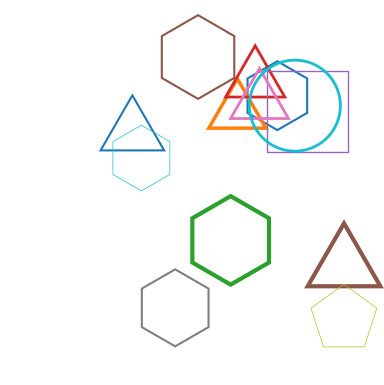[{"shape": "hexagon", "thickness": 1.5, "radius": 0.45, "center": [0.72, 0.751]}, {"shape": "triangle", "thickness": 1.5, "radius": 0.48, "center": [0.344, 0.657]}, {"shape": "triangle", "thickness": 2.5, "radius": 0.43, "center": [0.617, 0.71]}, {"shape": "hexagon", "thickness": 3, "radius": 0.57, "center": [0.599, 0.376]}, {"shape": "triangle", "thickness": 2, "radius": 0.44, "center": [0.663, 0.792]}, {"shape": "square", "thickness": 1, "radius": 0.53, "center": [0.798, 0.71]}, {"shape": "hexagon", "thickness": 1.5, "radius": 0.54, "center": [0.514, 0.852]}, {"shape": "triangle", "thickness": 3, "radius": 0.54, "center": [0.894, 0.311]}, {"shape": "triangle", "thickness": 2, "radius": 0.43, "center": [0.674, 0.736]}, {"shape": "hexagon", "thickness": 1.5, "radius": 0.5, "center": [0.455, 0.2]}, {"shape": "pentagon", "thickness": 0.5, "radius": 0.45, "center": [0.893, 0.172]}, {"shape": "hexagon", "thickness": 0.5, "radius": 0.43, "center": [0.367, 0.59]}, {"shape": "circle", "thickness": 2, "radius": 0.59, "center": [0.766, 0.726]}]